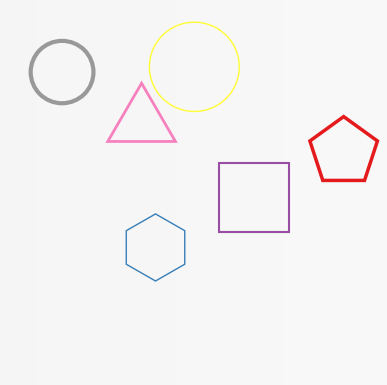[{"shape": "pentagon", "thickness": 2.5, "radius": 0.46, "center": [0.887, 0.605]}, {"shape": "hexagon", "thickness": 1, "radius": 0.44, "center": [0.401, 0.357]}, {"shape": "square", "thickness": 1.5, "radius": 0.45, "center": [0.655, 0.487]}, {"shape": "circle", "thickness": 1, "radius": 0.58, "center": [0.502, 0.826]}, {"shape": "triangle", "thickness": 2, "radius": 0.5, "center": [0.365, 0.683]}, {"shape": "circle", "thickness": 3, "radius": 0.41, "center": [0.16, 0.813]}]